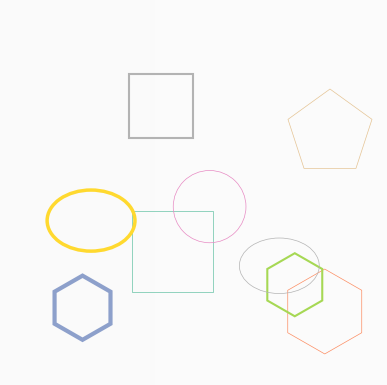[{"shape": "square", "thickness": 0.5, "radius": 0.53, "center": [0.445, 0.346]}, {"shape": "hexagon", "thickness": 0.5, "radius": 0.55, "center": [0.838, 0.191]}, {"shape": "hexagon", "thickness": 3, "radius": 0.42, "center": [0.213, 0.201]}, {"shape": "circle", "thickness": 0.5, "radius": 0.47, "center": [0.541, 0.463]}, {"shape": "hexagon", "thickness": 1.5, "radius": 0.41, "center": [0.761, 0.26]}, {"shape": "oval", "thickness": 2.5, "radius": 0.57, "center": [0.235, 0.427]}, {"shape": "pentagon", "thickness": 0.5, "radius": 0.57, "center": [0.852, 0.655]}, {"shape": "oval", "thickness": 0.5, "radius": 0.52, "center": [0.721, 0.31]}, {"shape": "square", "thickness": 1.5, "radius": 0.41, "center": [0.416, 0.724]}]